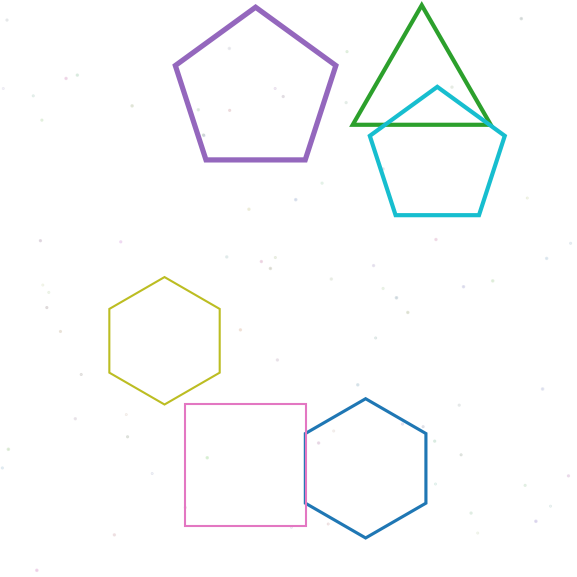[{"shape": "hexagon", "thickness": 1.5, "radius": 0.6, "center": [0.633, 0.188]}, {"shape": "triangle", "thickness": 2, "radius": 0.69, "center": [0.73, 0.852]}, {"shape": "pentagon", "thickness": 2.5, "radius": 0.73, "center": [0.443, 0.84]}, {"shape": "square", "thickness": 1, "radius": 0.53, "center": [0.425, 0.194]}, {"shape": "hexagon", "thickness": 1, "radius": 0.55, "center": [0.285, 0.409]}, {"shape": "pentagon", "thickness": 2, "radius": 0.61, "center": [0.757, 0.726]}]